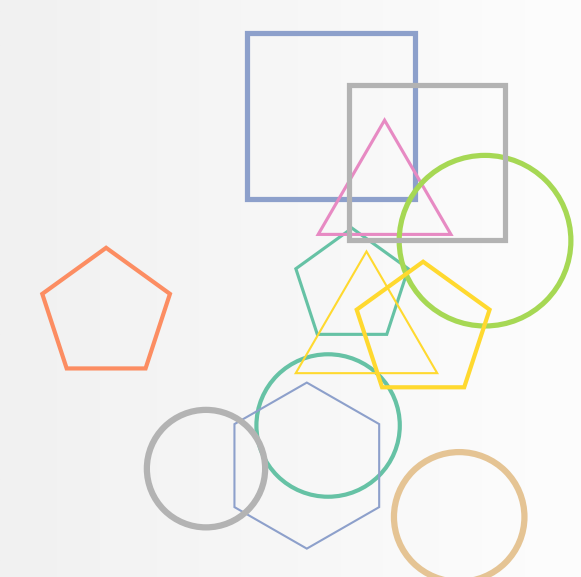[{"shape": "circle", "thickness": 2, "radius": 0.62, "center": [0.564, 0.262]}, {"shape": "pentagon", "thickness": 1.5, "radius": 0.51, "center": [0.606, 0.502]}, {"shape": "pentagon", "thickness": 2, "radius": 0.58, "center": [0.183, 0.455]}, {"shape": "hexagon", "thickness": 1, "radius": 0.72, "center": [0.528, 0.193]}, {"shape": "square", "thickness": 2.5, "radius": 0.72, "center": [0.57, 0.798]}, {"shape": "triangle", "thickness": 1.5, "radius": 0.66, "center": [0.662, 0.659]}, {"shape": "circle", "thickness": 2.5, "radius": 0.74, "center": [0.834, 0.582]}, {"shape": "triangle", "thickness": 1, "radius": 0.7, "center": [0.631, 0.423]}, {"shape": "pentagon", "thickness": 2, "radius": 0.6, "center": [0.728, 0.426]}, {"shape": "circle", "thickness": 3, "radius": 0.56, "center": [0.79, 0.104]}, {"shape": "square", "thickness": 2.5, "radius": 0.67, "center": [0.735, 0.718]}, {"shape": "circle", "thickness": 3, "radius": 0.51, "center": [0.354, 0.188]}]